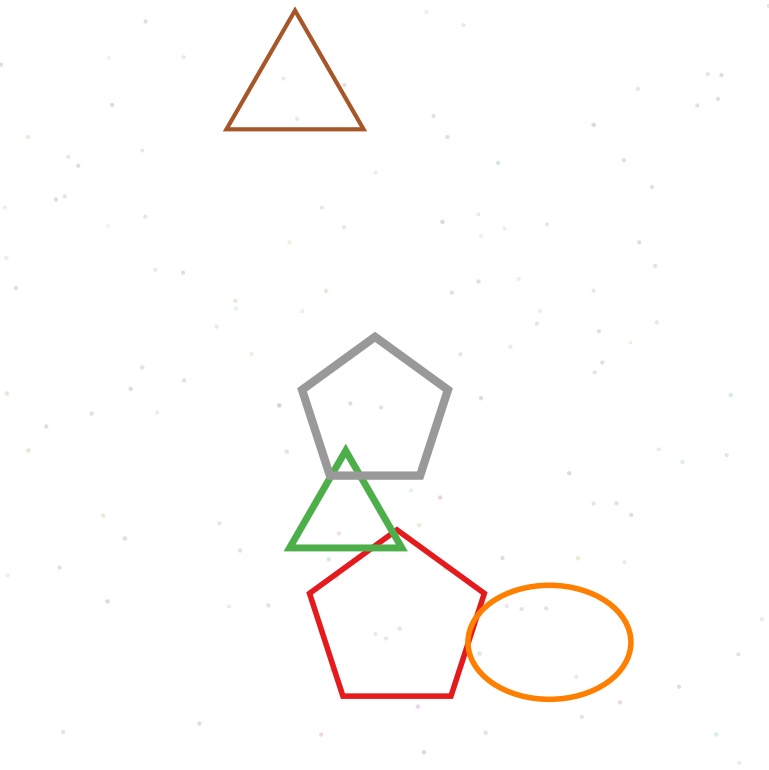[{"shape": "pentagon", "thickness": 2, "radius": 0.6, "center": [0.516, 0.192]}, {"shape": "triangle", "thickness": 2.5, "radius": 0.42, "center": [0.449, 0.33]}, {"shape": "oval", "thickness": 2, "radius": 0.53, "center": [0.714, 0.166]}, {"shape": "triangle", "thickness": 1.5, "radius": 0.51, "center": [0.383, 0.884]}, {"shape": "pentagon", "thickness": 3, "radius": 0.5, "center": [0.487, 0.463]}]